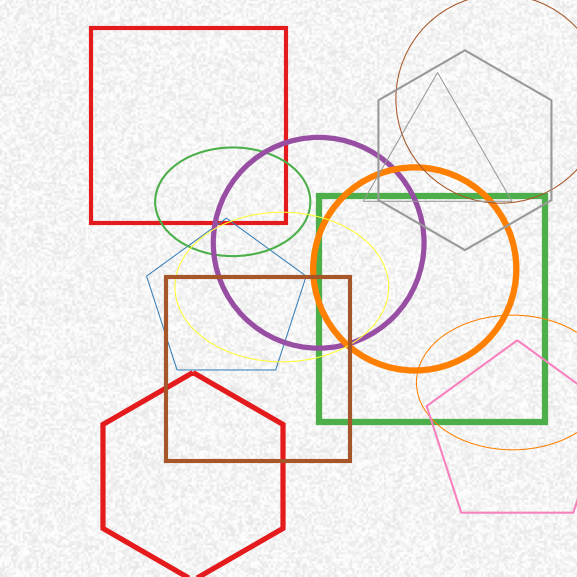[{"shape": "square", "thickness": 2, "radius": 0.85, "center": [0.326, 0.781]}, {"shape": "hexagon", "thickness": 2.5, "radius": 0.9, "center": [0.334, 0.174]}, {"shape": "pentagon", "thickness": 0.5, "radius": 0.73, "center": [0.392, 0.476]}, {"shape": "oval", "thickness": 1, "radius": 0.67, "center": [0.403, 0.65]}, {"shape": "square", "thickness": 3, "radius": 0.98, "center": [0.748, 0.463]}, {"shape": "circle", "thickness": 2.5, "radius": 0.91, "center": [0.552, 0.579]}, {"shape": "circle", "thickness": 3, "radius": 0.88, "center": [0.718, 0.533]}, {"shape": "oval", "thickness": 0.5, "radius": 0.83, "center": [0.888, 0.337]}, {"shape": "oval", "thickness": 0.5, "radius": 0.93, "center": [0.488, 0.502]}, {"shape": "circle", "thickness": 0.5, "radius": 0.9, "center": [0.866, 0.828]}, {"shape": "square", "thickness": 2, "radius": 0.8, "center": [0.446, 0.359]}, {"shape": "pentagon", "thickness": 1, "radius": 0.83, "center": [0.896, 0.245]}, {"shape": "hexagon", "thickness": 1, "radius": 0.86, "center": [0.805, 0.739]}, {"shape": "triangle", "thickness": 0.5, "radius": 0.74, "center": [0.758, 0.725]}]